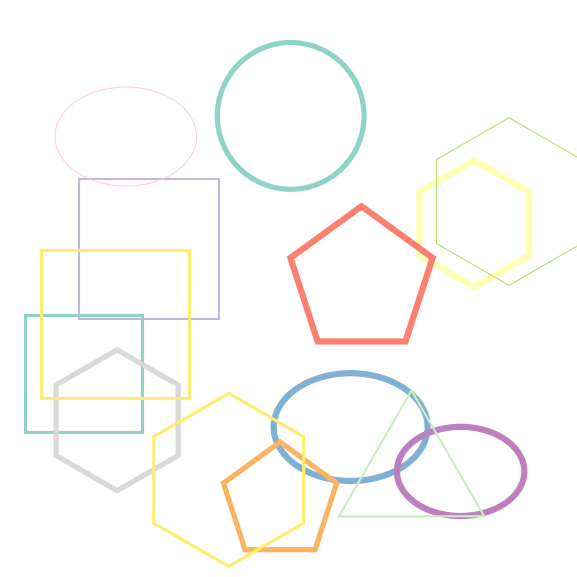[{"shape": "circle", "thickness": 2.5, "radius": 0.64, "center": [0.503, 0.798]}, {"shape": "square", "thickness": 1.5, "radius": 0.5, "center": [0.145, 0.353]}, {"shape": "hexagon", "thickness": 3, "radius": 0.55, "center": [0.821, 0.612]}, {"shape": "square", "thickness": 1, "radius": 0.61, "center": [0.258, 0.568]}, {"shape": "pentagon", "thickness": 3, "radius": 0.65, "center": [0.626, 0.513]}, {"shape": "oval", "thickness": 3, "radius": 0.67, "center": [0.607, 0.26]}, {"shape": "pentagon", "thickness": 2.5, "radius": 0.52, "center": [0.485, 0.131]}, {"shape": "hexagon", "thickness": 0.5, "radius": 0.73, "center": [0.881, 0.65]}, {"shape": "oval", "thickness": 0.5, "radius": 0.61, "center": [0.218, 0.763]}, {"shape": "hexagon", "thickness": 2.5, "radius": 0.61, "center": [0.203, 0.271]}, {"shape": "oval", "thickness": 3, "radius": 0.55, "center": [0.798, 0.183]}, {"shape": "triangle", "thickness": 1, "radius": 0.73, "center": [0.713, 0.178]}, {"shape": "hexagon", "thickness": 1.5, "radius": 0.75, "center": [0.396, 0.168]}, {"shape": "square", "thickness": 1.5, "radius": 0.64, "center": [0.199, 0.438]}]